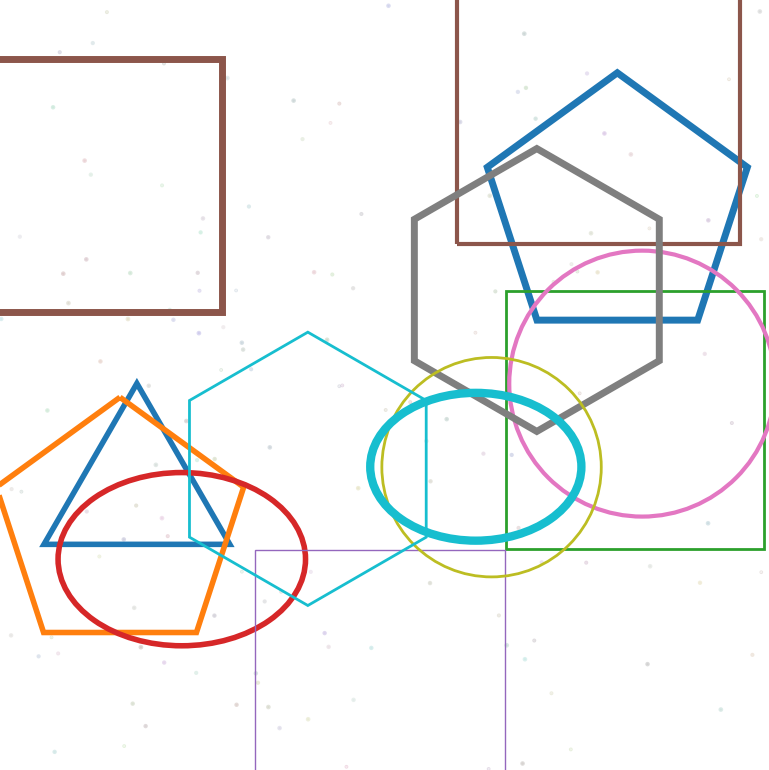[{"shape": "pentagon", "thickness": 2.5, "radius": 0.89, "center": [0.802, 0.728]}, {"shape": "triangle", "thickness": 2, "radius": 0.7, "center": [0.178, 0.363]}, {"shape": "pentagon", "thickness": 2, "radius": 0.84, "center": [0.156, 0.315]}, {"shape": "square", "thickness": 1, "radius": 0.84, "center": [0.825, 0.455]}, {"shape": "oval", "thickness": 2, "radius": 0.8, "center": [0.236, 0.274]}, {"shape": "square", "thickness": 0.5, "radius": 0.81, "center": [0.494, 0.123]}, {"shape": "square", "thickness": 1.5, "radius": 0.92, "center": [0.777, 0.867]}, {"shape": "square", "thickness": 2.5, "radius": 0.82, "center": [0.124, 0.759]}, {"shape": "circle", "thickness": 1.5, "radius": 0.86, "center": [0.834, 0.502]}, {"shape": "hexagon", "thickness": 2.5, "radius": 0.92, "center": [0.697, 0.623]}, {"shape": "circle", "thickness": 1, "radius": 0.71, "center": [0.638, 0.393]}, {"shape": "oval", "thickness": 3, "radius": 0.69, "center": [0.618, 0.394]}, {"shape": "hexagon", "thickness": 1, "radius": 0.89, "center": [0.4, 0.391]}]